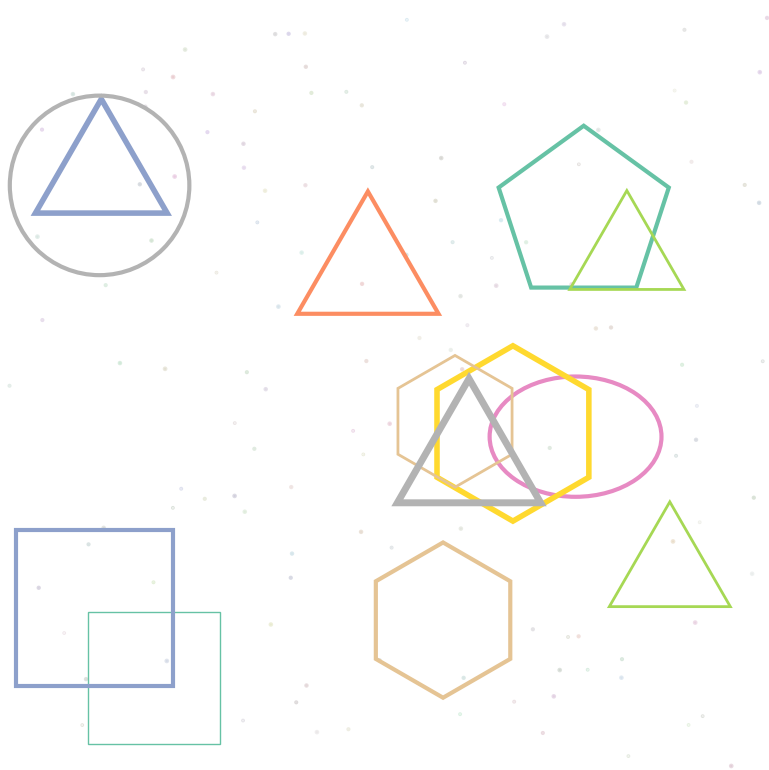[{"shape": "pentagon", "thickness": 1.5, "radius": 0.58, "center": [0.758, 0.721]}, {"shape": "square", "thickness": 0.5, "radius": 0.43, "center": [0.2, 0.119]}, {"shape": "triangle", "thickness": 1.5, "radius": 0.53, "center": [0.478, 0.645]}, {"shape": "square", "thickness": 1.5, "radius": 0.51, "center": [0.123, 0.211]}, {"shape": "triangle", "thickness": 2, "radius": 0.49, "center": [0.132, 0.773]}, {"shape": "oval", "thickness": 1.5, "radius": 0.56, "center": [0.747, 0.433]}, {"shape": "triangle", "thickness": 1, "radius": 0.43, "center": [0.814, 0.667]}, {"shape": "triangle", "thickness": 1, "radius": 0.45, "center": [0.87, 0.258]}, {"shape": "hexagon", "thickness": 2, "radius": 0.57, "center": [0.666, 0.437]}, {"shape": "hexagon", "thickness": 1, "radius": 0.43, "center": [0.591, 0.453]}, {"shape": "hexagon", "thickness": 1.5, "radius": 0.5, "center": [0.575, 0.195]}, {"shape": "circle", "thickness": 1.5, "radius": 0.58, "center": [0.129, 0.759]}, {"shape": "triangle", "thickness": 2.5, "radius": 0.54, "center": [0.609, 0.401]}]